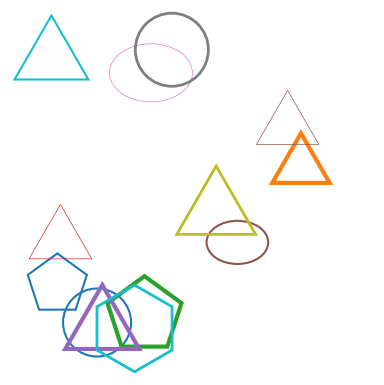[{"shape": "circle", "thickness": 1.5, "radius": 0.44, "center": [0.252, 0.162]}, {"shape": "pentagon", "thickness": 1.5, "radius": 0.4, "center": [0.149, 0.261]}, {"shape": "triangle", "thickness": 3, "radius": 0.43, "center": [0.782, 0.568]}, {"shape": "pentagon", "thickness": 3, "radius": 0.51, "center": [0.375, 0.181]}, {"shape": "triangle", "thickness": 0.5, "radius": 0.47, "center": [0.157, 0.375]}, {"shape": "triangle", "thickness": 3, "radius": 0.55, "center": [0.266, 0.149]}, {"shape": "triangle", "thickness": 0.5, "radius": 0.47, "center": [0.747, 0.671]}, {"shape": "oval", "thickness": 1.5, "radius": 0.4, "center": [0.617, 0.37]}, {"shape": "oval", "thickness": 0.5, "radius": 0.54, "center": [0.392, 0.811]}, {"shape": "circle", "thickness": 2, "radius": 0.47, "center": [0.446, 0.871]}, {"shape": "triangle", "thickness": 2, "radius": 0.59, "center": [0.561, 0.45]}, {"shape": "hexagon", "thickness": 2, "radius": 0.56, "center": [0.349, 0.147]}, {"shape": "triangle", "thickness": 1.5, "radius": 0.55, "center": [0.134, 0.849]}]